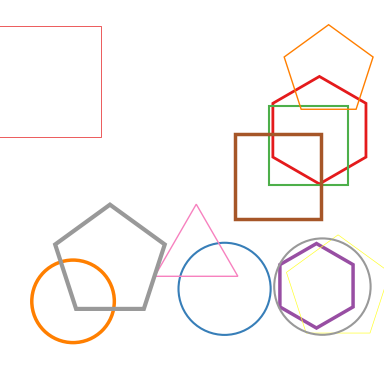[{"shape": "hexagon", "thickness": 2, "radius": 0.7, "center": [0.83, 0.662]}, {"shape": "square", "thickness": 0.5, "radius": 0.73, "center": [0.118, 0.788]}, {"shape": "circle", "thickness": 1.5, "radius": 0.6, "center": [0.583, 0.25]}, {"shape": "square", "thickness": 1.5, "radius": 0.51, "center": [0.802, 0.623]}, {"shape": "hexagon", "thickness": 2.5, "radius": 0.55, "center": [0.822, 0.258]}, {"shape": "pentagon", "thickness": 1, "radius": 0.61, "center": [0.854, 0.814]}, {"shape": "circle", "thickness": 2.5, "radius": 0.54, "center": [0.19, 0.217]}, {"shape": "pentagon", "thickness": 0.5, "radius": 0.71, "center": [0.878, 0.249]}, {"shape": "square", "thickness": 2.5, "radius": 0.55, "center": [0.722, 0.541]}, {"shape": "triangle", "thickness": 1, "radius": 0.62, "center": [0.51, 0.345]}, {"shape": "pentagon", "thickness": 3, "radius": 0.75, "center": [0.286, 0.319]}, {"shape": "circle", "thickness": 1.5, "radius": 0.63, "center": [0.837, 0.256]}]